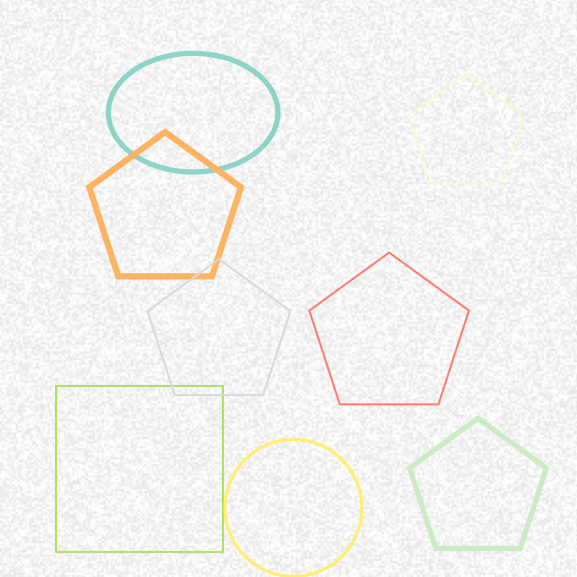[{"shape": "oval", "thickness": 2.5, "radius": 0.73, "center": [0.334, 0.804]}, {"shape": "pentagon", "thickness": 0.5, "radius": 0.52, "center": [0.807, 0.767]}, {"shape": "pentagon", "thickness": 1, "radius": 0.73, "center": [0.674, 0.416]}, {"shape": "pentagon", "thickness": 3, "radius": 0.69, "center": [0.286, 0.632]}, {"shape": "square", "thickness": 1, "radius": 0.72, "center": [0.242, 0.186]}, {"shape": "pentagon", "thickness": 1, "radius": 0.65, "center": [0.379, 0.42]}, {"shape": "pentagon", "thickness": 2.5, "radius": 0.62, "center": [0.828, 0.15]}, {"shape": "circle", "thickness": 1.5, "radius": 0.59, "center": [0.508, 0.12]}]